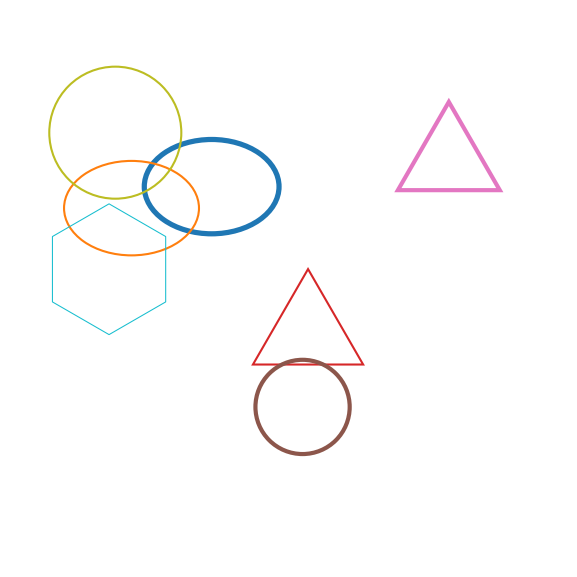[{"shape": "oval", "thickness": 2.5, "radius": 0.58, "center": [0.367, 0.676]}, {"shape": "oval", "thickness": 1, "radius": 0.58, "center": [0.228, 0.639]}, {"shape": "triangle", "thickness": 1, "radius": 0.55, "center": [0.533, 0.423]}, {"shape": "circle", "thickness": 2, "radius": 0.41, "center": [0.524, 0.294]}, {"shape": "triangle", "thickness": 2, "radius": 0.51, "center": [0.777, 0.721]}, {"shape": "circle", "thickness": 1, "radius": 0.57, "center": [0.2, 0.769]}, {"shape": "hexagon", "thickness": 0.5, "radius": 0.57, "center": [0.189, 0.533]}]